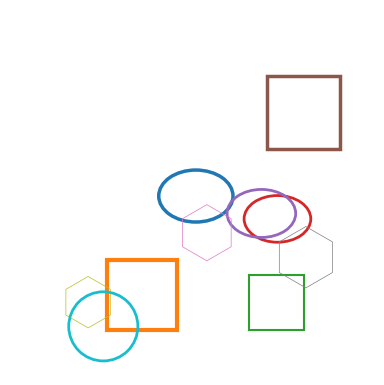[{"shape": "oval", "thickness": 2.5, "radius": 0.48, "center": [0.509, 0.491]}, {"shape": "square", "thickness": 3, "radius": 0.46, "center": [0.369, 0.233]}, {"shape": "square", "thickness": 1.5, "radius": 0.36, "center": [0.719, 0.215]}, {"shape": "oval", "thickness": 2, "radius": 0.43, "center": [0.721, 0.431]}, {"shape": "oval", "thickness": 2, "radius": 0.45, "center": [0.679, 0.446]}, {"shape": "square", "thickness": 2.5, "radius": 0.47, "center": [0.789, 0.708]}, {"shape": "hexagon", "thickness": 0.5, "radius": 0.36, "center": [0.537, 0.396]}, {"shape": "hexagon", "thickness": 0.5, "radius": 0.4, "center": [0.794, 0.332]}, {"shape": "hexagon", "thickness": 0.5, "radius": 0.33, "center": [0.229, 0.215]}, {"shape": "circle", "thickness": 2, "radius": 0.45, "center": [0.268, 0.152]}]